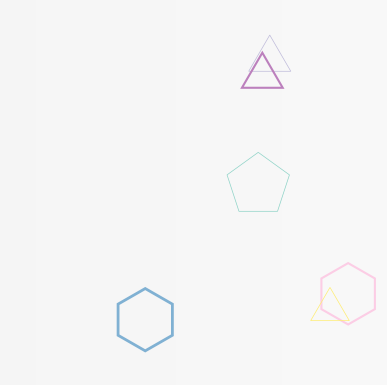[{"shape": "pentagon", "thickness": 0.5, "radius": 0.42, "center": [0.666, 0.52]}, {"shape": "triangle", "thickness": 0.5, "radius": 0.31, "center": [0.696, 0.846]}, {"shape": "hexagon", "thickness": 2, "radius": 0.4, "center": [0.375, 0.17]}, {"shape": "hexagon", "thickness": 1.5, "radius": 0.4, "center": [0.898, 0.237]}, {"shape": "triangle", "thickness": 1.5, "radius": 0.3, "center": [0.677, 0.802]}, {"shape": "triangle", "thickness": 0.5, "radius": 0.29, "center": [0.852, 0.196]}]